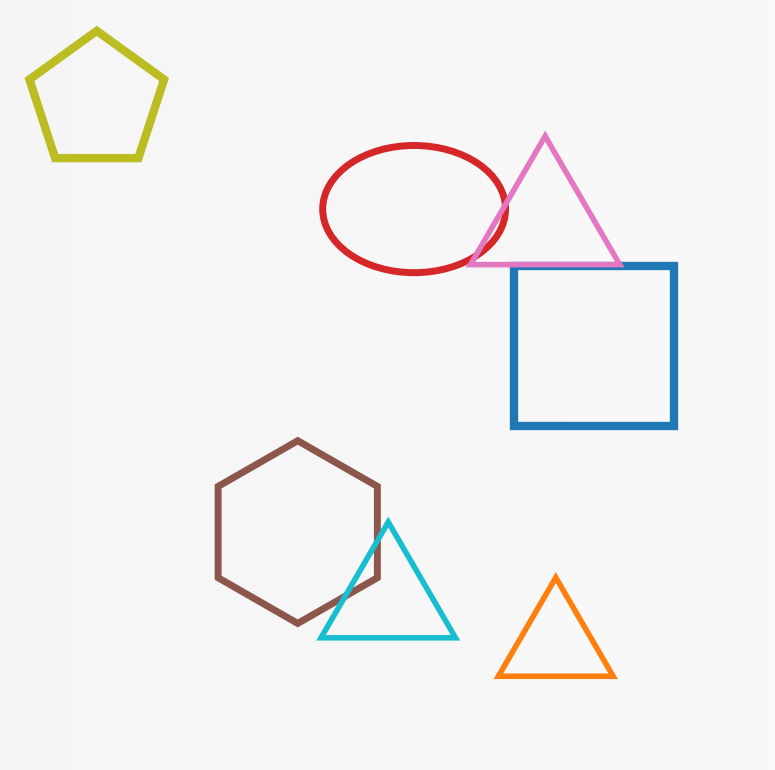[{"shape": "square", "thickness": 3, "radius": 0.52, "center": [0.767, 0.551]}, {"shape": "triangle", "thickness": 2, "radius": 0.43, "center": [0.717, 0.164]}, {"shape": "oval", "thickness": 2.5, "radius": 0.59, "center": [0.534, 0.728]}, {"shape": "hexagon", "thickness": 2.5, "radius": 0.59, "center": [0.384, 0.309]}, {"shape": "triangle", "thickness": 2, "radius": 0.56, "center": [0.703, 0.712]}, {"shape": "pentagon", "thickness": 3, "radius": 0.46, "center": [0.125, 0.869]}, {"shape": "triangle", "thickness": 2, "radius": 0.5, "center": [0.501, 0.222]}]